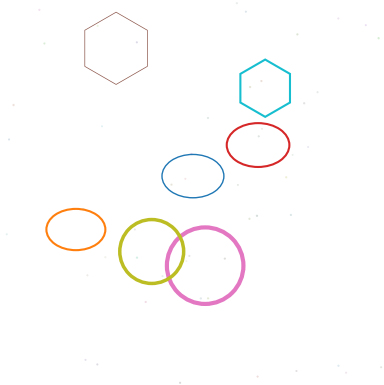[{"shape": "oval", "thickness": 1, "radius": 0.4, "center": [0.501, 0.543]}, {"shape": "oval", "thickness": 1.5, "radius": 0.38, "center": [0.197, 0.404]}, {"shape": "oval", "thickness": 1.5, "radius": 0.41, "center": [0.67, 0.623]}, {"shape": "hexagon", "thickness": 0.5, "radius": 0.47, "center": [0.302, 0.874]}, {"shape": "circle", "thickness": 3, "radius": 0.5, "center": [0.533, 0.31]}, {"shape": "circle", "thickness": 2.5, "radius": 0.41, "center": [0.394, 0.347]}, {"shape": "hexagon", "thickness": 1.5, "radius": 0.37, "center": [0.689, 0.771]}]